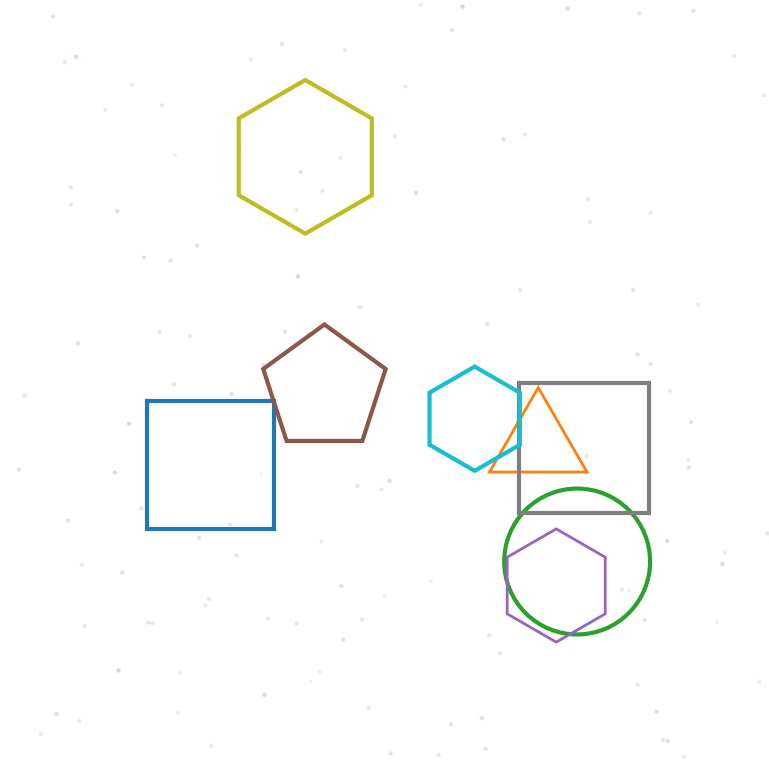[{"shape": "square", "thickness": 1.5, "radius": 0.41, "center": [0.273, 0.396]}, {"shape": "triangle", "thickness": 1, "radius": 0.37, "center": [0.699, 0.424]}, {"shape": "circle", "thickness": 1.5, "radius": 0.47, "center": [0.75, 0.271]}, {"shape": "hexagon", "thickness": 1, "radius": 0.37, "center": [0.722, 0.24]}, {"shape": "pentagon", "thickness": 1.5, "radius": 0.42, "center": [0.421, 0.495]}, {"shape": "square", "thickness": 1.5, "radius": 0.42, "center": [0.758, 0.418]}, {"shape": "hexagon", "thickness": 1.5, "radius": 0.5, "center": [0.396, 0.796]}, {"shape": "hexagon", "thickness": 1.5, "radius": 0.34, "center": [0.616, 0.456]}]